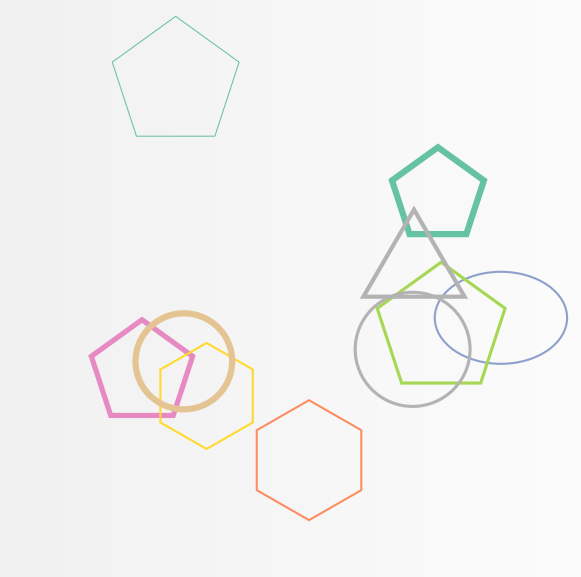[{"shape": "pentagon", "thickness": 3, "radius": 0.42, "center": [0.753, 0.661]}, {"shape": "pentagon", "thickness": 0.5, "radius": 0.57, "center": [0.302, 0.856]}, {"shape": "hexagon", "thickness": 1, "radius": 0.52, "center": [0.532, 0.202]}, {"shape": "oval", "thickness": 1, "radius": 0.57, "center": [0.862, 0.449]}, {"shape": "pentagon", "thickness": 2.5, "radius": 0.46, "center": [0.244, 0.354]}, {"shape": "pentagon", "thickness": 1.5, "radius": 0.58, "center": [0.759, 0.429]}, {"shape": "hexagon", "thickness": 1, "radius": 0.46, "center": [0.355, 0.313]}, {"shape": "circle", "thickness": 3, "radius": 0.42, "center": [0.316, 0.373]}, {"shape": "triangle", "thickness": 2, "radius": 0.5, "center": [0.712, 0.536]}, {"shape": "circle", "thickness": 1.5, "radius": 0.49, "center": [0.71, 0.394]}]